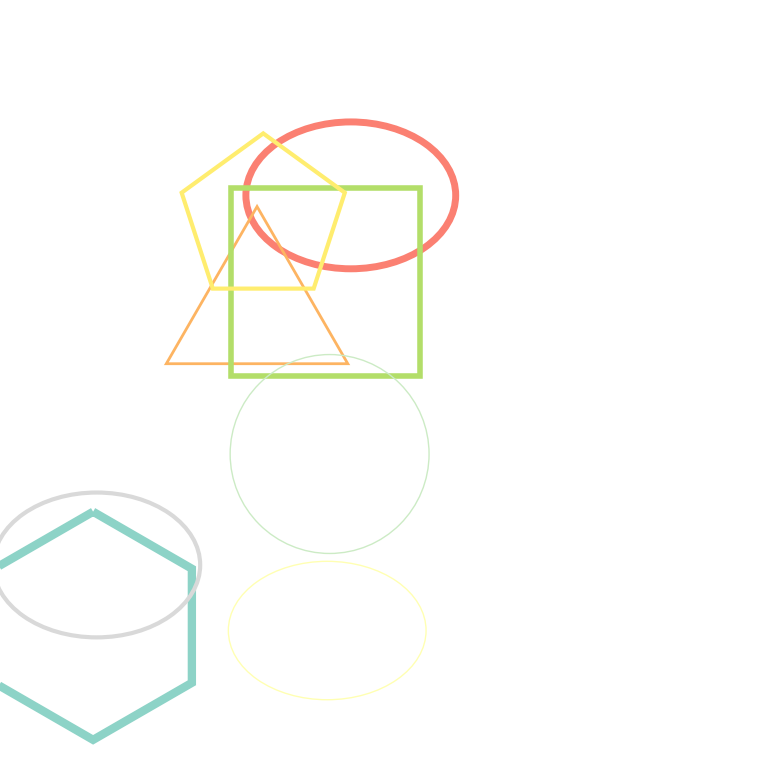[{"shape": "hexagon", "thickness": 3, "radius": 0.74, "center": [0.121, 0.187]}, {"shape": "oval", "thickness": 0.5, "radius": 0.64, "center": [0.425, 0.181]}, {"shape": "oval", "thickness": 2.5, "radius": 0.68, "center": [0.456, 0.746]}, {"shape": "triangle", "thickness": 1, "radius": 0.68, "center": [0.334, 0.596]}, {"shape": "square", "thickness": 2, "radius": 0.61, "center": [0.423, 0.634]}, {"shape": "oval", "thickness": 1.5, "radius": 0.67, "center": [0.126, 0.266]}, {"shape": "circle", "thickness": 0.5, "radius": 0.65, "center": [0.428, 0.41]}, {"shape": "pentagon", "thickness": 1.5, "radius": 0.56, "center": [0.342, 0.715]}]